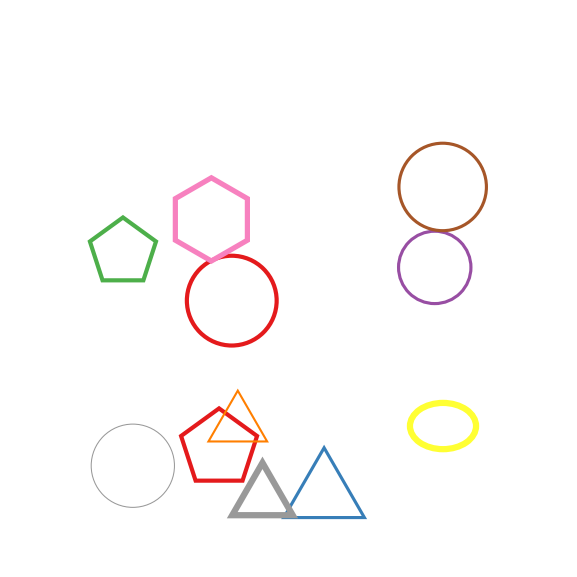[{"shape": "circle", "thickness": 2, "radius": 0.39, "center": [0.401, 0.479]}, {"shape": "pentagon", "thickness": 2, "radius": 0.35, "center": [0.379, 0.223]}, {"shape": "triangle", "thickness": 1.5, "radius": 0.4, "center": [0.561, 0.143]}, {"shape": "pentagon", "thickness": 2, "radius": 0.3, "center": [0.213, 0.562]}, {"shape": "circle", "thickness": 1.5, "radius": 0.31, "center": [0.753, 0.536]}, {"shape": "triangle", "thickness": 1, "radius": 0.29, "center": [0.412, 0.264]}, {"shape": "oval", "thickness": 3, "radius": 0.29, "center": [0.767, 0.261]}, {"shape": "circle", "thickness": 1.5, "radius": 0.38, "center": [0.767, 0.675]}, {"shape": "hexagon", "thickness": 2.5, "radius": 0.36, "center": [0.366, 0.619]}, {"shape": "triangle", "thickness": 3, "radius": 0.3, "center": [0.455, 0.137]}, {"shape": "circle", "thickness": 0.5, "radius": 0.36, "center": [0.23, 0.193]}]